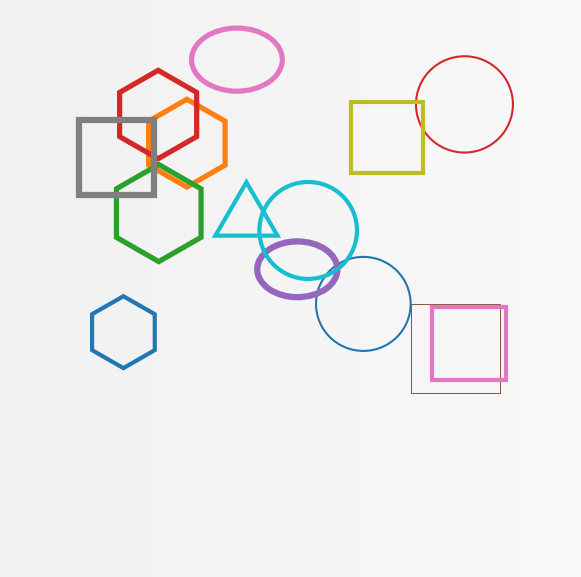[{"shape": "circle", "thickness": 1, "radius": 0.41, "center": [0.625, 0.473]}, {"shape": "hexagon", "thickness": 2, "radius": 0.31, "center": [0.212, 0.424]}, {"shape": "hexagon", "thickness": 2.5, "radius": 0.38, "center": [0.321, 0.751]}, {"shape": "hexagon", "thickness": 2.5, "radius": 0.42, "center": [0.273, 0.63]}, {"shape": "hexagon", "thickness": 2.5, "radius": 0.38, "center": [0.272, 0.801]}, {"shape": "circle", "thickness": 1, "radius": 0.42, "center": [0.799, 0.818]}, {"shape": "oval", "thickness": 3, "radius": 0.34, "center": [0.512, 0.533]}, {"shape": "square", "thickness": 0.5, "radius": 0.38, "center": [0.784, 0.395]}, {"shape": "oval", "thickness": 2.5, "radius": 0.39, "center": [0.408, 0.896]}, {"shape": "square", "thickness": 2, "radius": 0.32, "center": [0.806, 0.405]}, {"shape": "square", "thickness": 3, "radius": 0.32, "center": [0.2, 0.726]}, {"shape": "square", "thickness": 2, "radius": 0.31, "center": [0.667, 0.761]}, {"shape": "triangle", "thickness": 2, "radius": 0.31, "center": [0.424, 0.622]}, {"shape": "circle", "thickness": 2, "radius": 0.42, "center": [0.53, 0.6]}]